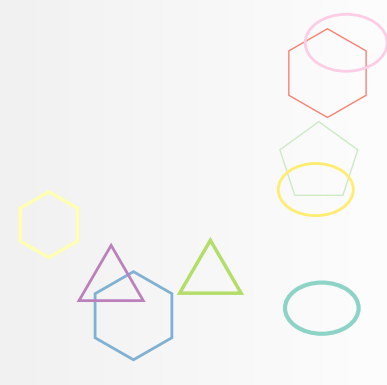[{"shape": "oval", "thickness": 3, "radius": 0.47, "center": [0.83, 0.2]}, {"shape": "hexagon", "thickness": 2.5, "radius": 0.43, "center": [0.126, 0.417]}, {"shape": "hexagon", "thickness": 1, "radius": 0.58, "center": [0.845, 0.81]}, {"shape": "hexagon", "thickness": 2, "radius": 0.57, "center": [0.344, 0.18]}, {"shape": "triangle", "thickness": 2.5, "radius": 0.46, "center": [0.543, 0.284]}, {"shape": "oval", "thickness": 2, "radius": 0.53, "center": [0.894, 0.889]}, {"shape": "triangle", "thickness": 2, "radius": 0.48, "center": [0.287, 0.267]}, {"shape": "pentagon", "thickness": 1, "radius": 0.53, "center": [0.823, 0.578]}, {"shape": "oval", "thickness": 2, "radius": 0.48, "center": [0.815, 0.508]}]